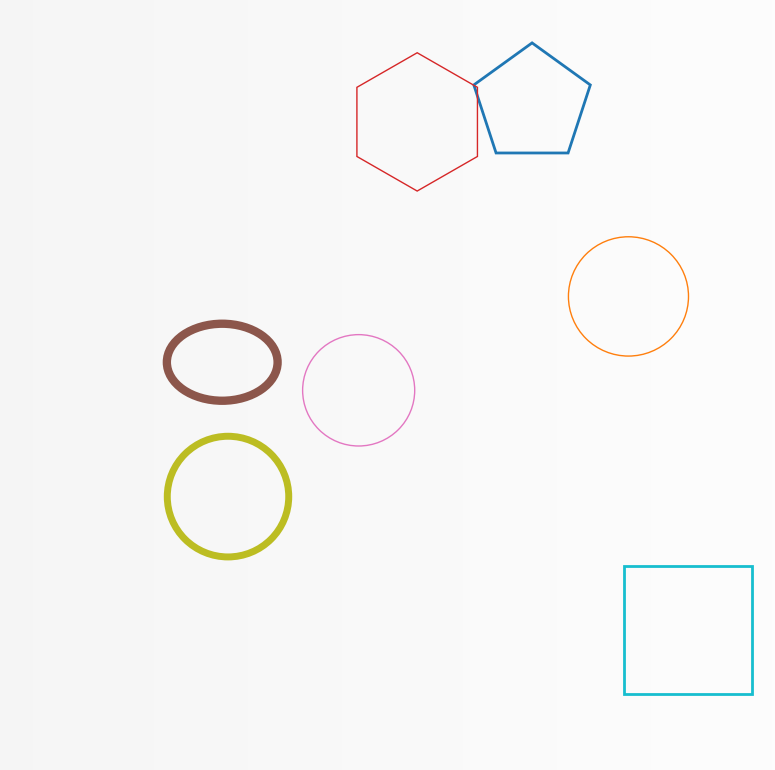[{"shape": "pentagon", "thickness": 1, "radius": 0.4, "center": [0.687, 0.865]}, {"shape": "circle", "thickness": 0.5, "radius": 0.39, "center": [0.811, 0.615]}, {"shape": "hexagon", "thickness": 0.5, "radius": 0.45, "center": [0.538, 0.842]}, {"shape": "oval", "thickness": 3, "radius": 0.36, "center": [0.287, 0.53]}, {"shape": "circle", "thickness": 0.5, "radius": 0.36, "center": [0.463, 0.493]}, {"shape": "circle", "thickness": 2.5, "radius": 0.39, "center": [0.294, 0.355]}, {"shape": "square", "thickness": 1, "radius": 0.42, "center": [0.888, 0.182]}]